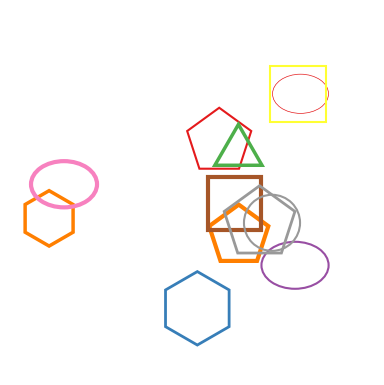[{"shape": "pentagon", "thickness": 1.5, "radius": 0.44, "center": [0.569, 0.633]}, {"shape": "oval", "thickness": 0.5, "radius": 0.36, "center": [0.781, 0.756]}, {"shape": "hexagon", "thickness": 2, "radius": 0.48, "center": [0.513, 0.199]}, {"shape": "triangle", "thickness": 2.5, "radius": 0.35, "center": [0.619, 0.606]}, {"shape": "oval", "thickness": 1.5, "radius": 0.44, "center": [0.766, 0.311]}, {"shape": "hexagon", "thickness": 2.5, "radius": 0.36, "center": [0.128, 0.433]}, {"shape": "pentagon", "thickness": 3, "radius": 0.4, "center": [0.62, 0.388]}, {"shape": "square", "thickness": 1.5, "radius": 0.36, "center": [0.774, 0.755]}, {"shape": "square", "thickness": 3, "radius": 0.35, "center": [0.61, 0.471]}, {"shape": "oval", "thickness": 3, "radius": 0.43, "center": [0.166, 0.521]}, {"shape": "pentagon", "thickness": 2, "radius": 0.48, "center": [0.674, 0.421]}, {"shape": "circle", "thickness": 1.5, "radius": 0.36, "center": [0.707, 0.421]}]